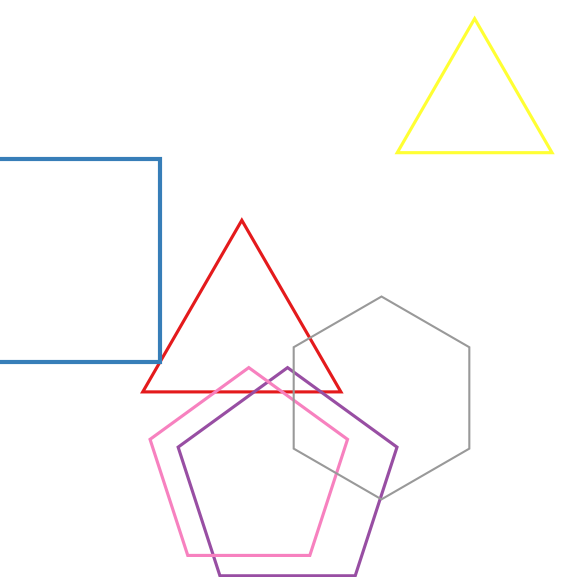[{"shape": "triangle", "thickness": 1.5, "radius": 0.99, "center": [0.419, 0.42]}, {"shape": "square", "thickness": 2, "radius": 0.88, "center": [0.101, 0.548]}, {"shape": "pentagon", "thickness": 1.5, "radius": 1.0, "center": [0.498, 0.163]}, {"shape": "triangle", "thickness": 1.5, "radius": 0.77, "center": [0.822, 0.812]}, {"shape": "pentagon", "thickness": 1.5, "radius": 0.9, "center": [0.431, 0.183]}, {"shape": "hexagon", "thickness": 1, "radius": 0.88, "center": [0.661, 0.31]}]